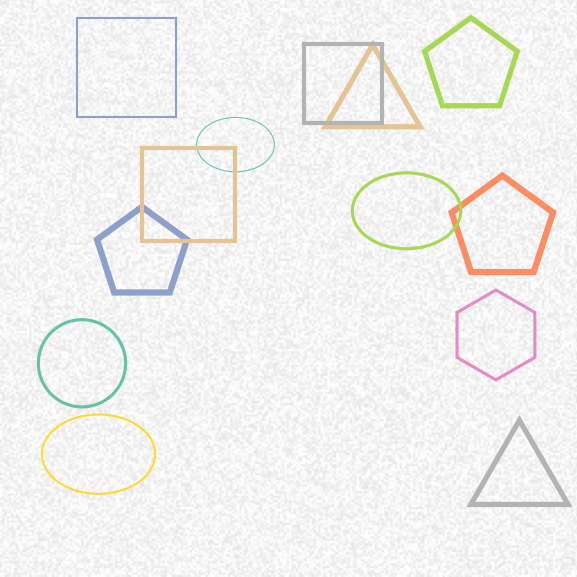[{"shape": "oval", "thickness": 0.5, "radius": 0.34, "center": [0.408, 0.749]}, {"shape": "circle", "thickness": 1.5, "radius": 0.38, "center": [0.142, 0.37]}, {"shape": "pentagon", "thickness": 3, "radius": 0.46, "center": [0.87, 0.603]}, {"shape": "square", "thickness": 1, "radius": 0.43, "center": [0.219, 0.882]}, {"shape": "pentagon", "thickness": 3, "radius": 0.41, "center": [0.246, 0.559]}, {"shape": "hexagon", "thickness": 1.5, "radius": 0.39, "center": [0.859, 0.419]}, {"shape": "pentagon", "thickness": 2.5, "radius": 0.42, "center": [0.816, 0.884]}, {"shape": "oval", "thickness": 1.5, "radius": 0.47, "center": [0.704, 0.634]}, {"shape": "oval", "thickness": 1, "radius": 0.49, "center": [0.171, 0.213]}, {"shape": "triangle", "thickness": 2.5, "radius": 0.47, "center": [0.645, 0.827]}, {"shape": "square", "thickness": 2, "radius": 0.41, "center": [0.326, 0.663]}, {"shape": "square", "thickness": 2, "radius": 0.34, "center": [0.594, 0.854]}, {"shape": "triangle", "thickness": 2.5, "radius": 0.49, "center": [0.899, 0.174]}]